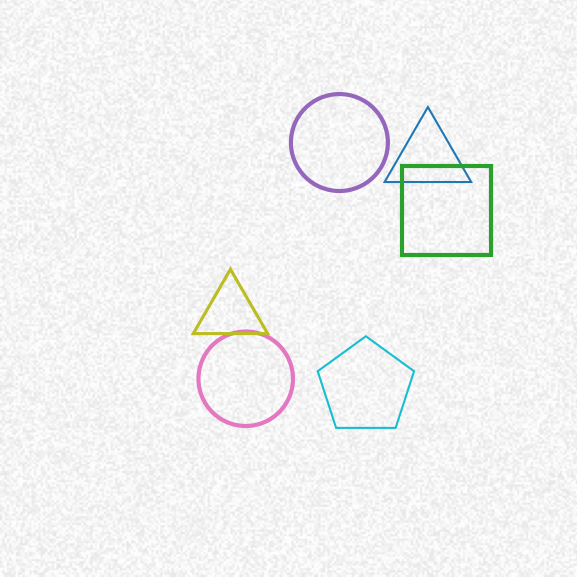[{"shape": "triangle", "thickness": 1, "radius": 0.43, "center": [0.741, 0.727]}, {"shape": "square", "thickness": 2, "radius": 0.38, "center": [0.774, 0.634]}, {"shape": "circle", "thickness": 2, "radius": 0.42, "center": [0.588, 0.752]}, {"shape": "circle", "thickness": 2, "radius": 0.41, "center": [0.425, 0.343]}, {"shape": "triangle", "thickness": 1.5, "radius": 0.37, "center": [0.399, 0.459]}, {"shape": "pentagon", "thickness": 1, "radius": 0.44, "center": [0.634, 0.329]}]